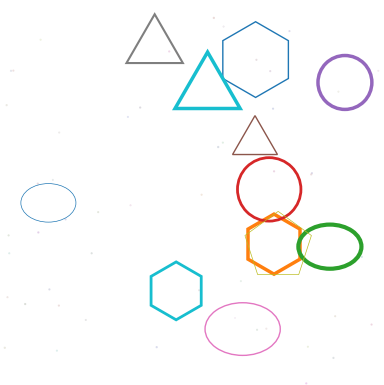[{"shape": "oval", "thickness": 0.5, "radius": 0.36, "center": [0.126, 0.473]}, {"shape": "hexagon", "thickness": 1, "radius": 0.49, "center": [0.664, 0.845]}, {"shape": "hexagon", "thickness": 2.5, "radius": 0.39, "center": [0.712, 0.366]}, {"shape": "oval", "thickness": 3, "radius": 0.41, "center": [0.857, 0.359]}, {"shape": "circle", "thickness": 2, "radius": 0.41, "center": [0.699, 0.508]}, {"shape": "circle", "thickness": 2.5, "radius": 0.35, "center": [0.896, 0.786]}, {"shape": "triangle", "thickness": 1, "radius": 0.34, "center": [0.662, 0.632]}, {"shape": "oval", "thickness": 1, "radius": 0.49, "center": [0.63, 0.145]}, {"shape": "triangle", "thickness": 1.5, "radius": 0.42, "center": [0.402, 0.879]}, {"shape": "pentagon", "thickness": 0.5, "radius": 0.45, "center": [0.723, 0.36]}, {"shape": "triangle", "thickness": 2.5, "radius": 0.49, "center": [0.539, 0.767]}, {"shape": "hexagon", "thickness": 2, "radius": 0.38, "center": [0.458, 0.245]}]